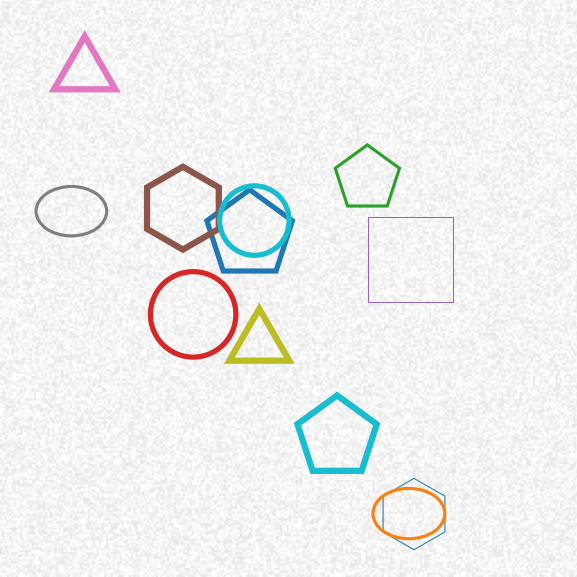[{"shape": "hexagon", "thickness": 0.5, "radius": 0.31, "center": [0.717, 0.109]}, {"shape": "pentagon", "thickness": 2.5, "radius": 0.39, "center": [0.432, 0.593]}, {"shape": "oval", "thickness": 1.5, "radius": 0.31, "center": [0.708, 0.11]}, {"shape": "pentagon", "thickness": 1.5, "radius": 0.29, "center": [0.636, 0.69]}, {"shape": "circle", "thickness": 2.5, "radius": 0.37, "center": [0.334, 0.455]}, {"shape": "square", "thickness": 0.5, "radius": 0.37, "center": [0.711, 0.55]}, {"shape": "hexagon", "thickness": 3, "radius": 0.36, "center": [0.317, 0.639]}, {"shape": "triangle", "thickness": 3, "radius": 0.31, "center": [0.147, 0.875]}, {"shape": "oval", "thickness": 1.5, "radius": 0.31, "center": [0.124, 0.633]}, {"shape": "triangle", "thickness": 3, "radius": 0.3, "center": [0.449, 0.405]}, {"shape": "circle", "thickness": 2.5, "radius": 0.3, "center": [0.441, 0.617]}, {"shape": "pentagon", "thickness": 3, "radius": 0.36, "center": [0.584, 0.242]}]